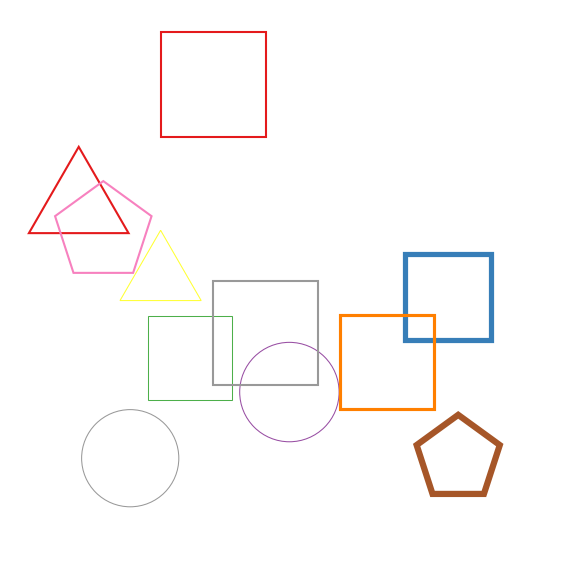[{"shape": "triangle", "thickness": 1, "radius": 0.5, "center": [0.136, 0.645]}, {"shape": "square", "thickness": 1, "radius": 0.46, "center": [0.37, 0.853]}, {"shape": "square", "thickness": 2.5, "radius": 0.37, "center": [0.776, 0.485]}, {"shape": "square", "thickness": 0.5, "radius": 0.36, "center": [0.329, 0.379]}, {"shape": "circle", "thickness": 0.5, "radius": 0.43, "center": [0.501, 0.32]}, {"shape": "square", "thickness": 1.5, "radius": 0.41, "center": [0.67, 0.372]}, {"shape": "triangle", "thickness": 0.5, "radius": 0.41, "center": [0.278, 0.519]}, {"shape": "pentagon", "thickness": 3, "radius": 0.38, "center": [0.793, 0.205]}, {"shape": "pentagon", "thickness": 1, "radius": 0.44, "center": [0.179, 0.598]}, {"shape": "square", "thickness": 1, "radius": 0.45, "center": [0.46, 0.422]}, {"shape": "circle", "thickness": 0.5, "radius": 0.42, "center": [0.225, 0.206]}]